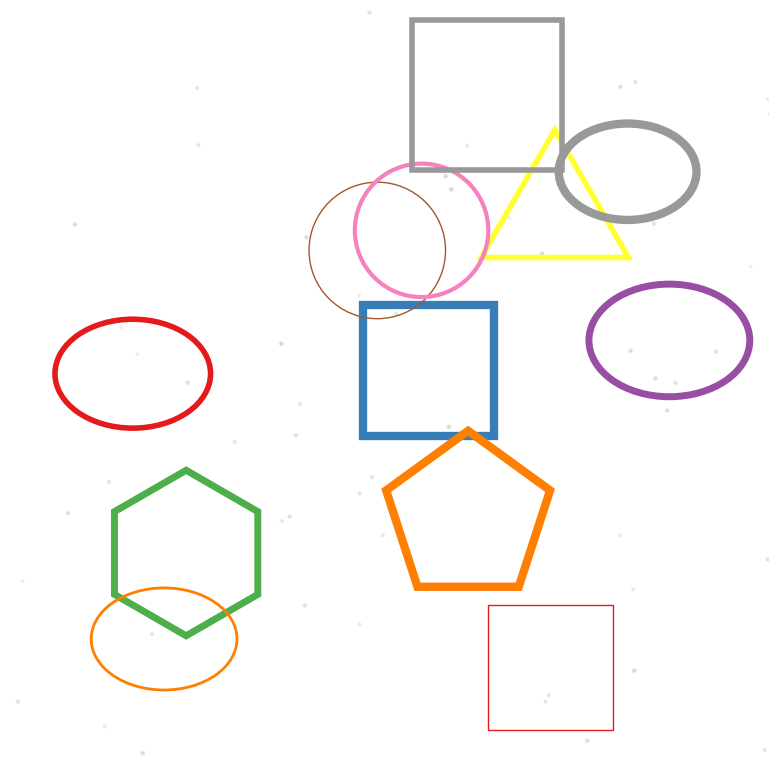[{"shape": "oval", "thickness": 2, "radius": 0.51, "center": [0.172, 0.515]}, {"shape": "square", "thickness": 0.5, "radius": 0.41, "center": [0.715, 0.133]}, {"shape": "square", "thickness": 3, "radius": 0.43, "center": [0.556, 0.519]}, {"shape": "hexagon", "thickness": 2.5, "radius": 0.54, "center": [0.242, 0.282]}, {"shape": "oval", "thickness": 2.5, "radius": 0.52, "center": [0.869, 0.558]}, {"shape": "pentagon", "thickness": 3, "radius": 0.56, "center": [0.608, 0.329]}, {"shape": "oval", "thickness": 1, "radius": 0.47, "center": [0.213, 0.17]}, {"shape": "triangle", "thickness": 2, "radius": 0.55, "center": [0.72, 0.721]}, {"shape": "circle", "thickness": 0.5, "radius": 0.44, "center": [0.49, 0.675]}, {"shape": "circle", "thickness": 1.5, "radius": 0.43, "center": [0.547, 0.701]}, {"shape": "oval", "thickness": 3, "radius": 0.45, "center": [0.815, 0.777]}, {"shape": "square", "thickness": 2, "radius": 0.49, "center": [0.632, 0.876]}]